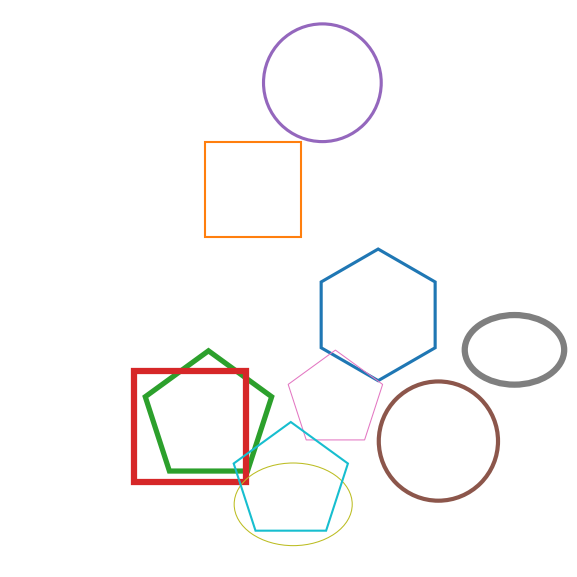[{"shape": "hexagon", "thickness": 1.5, "radius": 0.57, "center": [0.655, 0.454]}, {"shape": "square", "thickness": 1, "radius": 0.41, "center": [0.438, 0.671]}, {"shape": "pentagon", "thickness": 2.5, "radius": 0.58, "center": [0.361, 0.277]}, {"shape": "square", "thickness": 3, "radius": 0.48, "center": [0.329, 0.261]}, {"shape": "circle", "thickness": 1.5, "radius": 0.51, "center": [0.558, 0.856]}, {"shape": "circle", "thickness": 2, "radius": 0.52, "center": [0.759, 0.235]}, {"shape": "pentagon", "thickness": 0.5, "radius": 0.43, "center": [0.581, 0.307]}, {"shape": "oval", "thickness": 3, "radius": 0.43, "center": [0.891, 0.393]}, {"shape": "oval", "thickness": 0.5, "radius": 0.51, "center": [0.508, 0.126]}, {"shape": "pentagon", "thickness": 1, "radius": 0.52, "center": [0.504, 0.164]}]